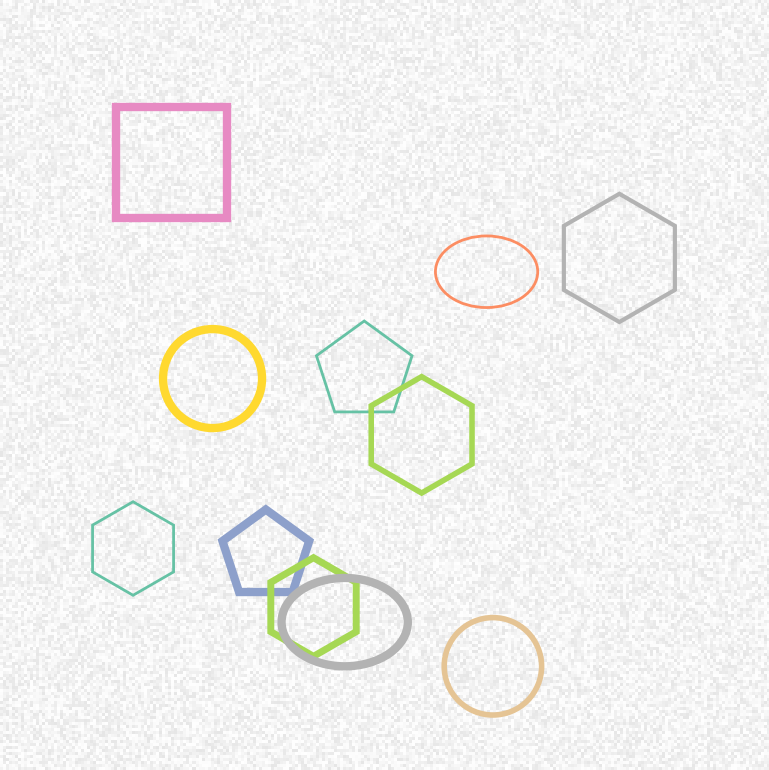[{"shape": "pentagon", "thickness": 1, "radius": 0.33, "center": [0.473, 0.518]}, {"shape": "hexagon", "thickness": 1, "radius": 0.3, "center": [0.173, 0.288]}, {"shape": "oval", "thickness": 1, "radius": 0.33, "center": [0.632, 0.647]}, {"shape": "pentagon", "thickness": 3, "radius": 0.3, "center": [0.345, 0.279]}, {"shape": "square", "thickness": 3, "radius": 0.36, "center": [0.223, 0.789]}, {"shape": "hexagon", "thickness": 2.5, "radius": 0.32, "center": [0.407, 0.212]}, {"shape": "hexagon", "thickness": 2, "radius": 0.38, "center": [0.548, 0.435]}, {"shape": "circle", "thickness": 3, "radius": 0.32, "center": [0.276, 0.508]}, {"shape": "circle", "thickness": 2, "radius": 0.32, "center": [0.64, 0.135]}, {"shape": "hexagon", "thickness": 1.5, "radius": 0.42, "center": [0.804, 0.665]}, {"shape": "oval", "thickness": 3, "radius": 0.41, "center": [0.448, 0.192]}]